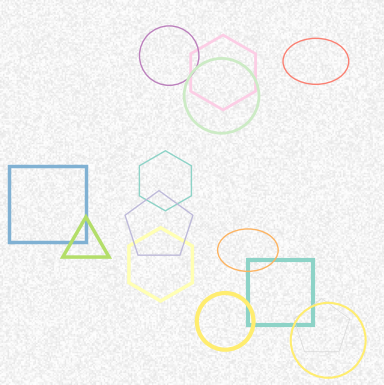[{"shape": "hexagon", "thickness": 1, "radius": 0.39, "center": [0.43, 0.53]}, {"shape": "square", "thickness": 3, "radius": 0.42, "center": [0.728, 0.24]}, {"shape": "hexagon", "thickness": 2.5, "radius": 0.48, "center": [0.417, 0.313]}, {"shape": "pentagon", "thickness": 1, "radius": 0.46, "center": [0.413, 0.412]}, {"shape": "oval", "thickness": 1, "radius": 0.43, "center": [0.821, 0.841]}, {"shape": "square", "thickness": 2.5, "radius": 0.5, "center": [0.123, 0.47]}, {"shape": "oval", "thickness": 1, "radius": 0.39, "center": [0.644, 0.35]}, {"shape": "triangle", "thickness": 2.5, "radius": 0.35, "center": [0.223, 0.367]}, {"shape": "hexagon", "thickness": 2, "radius": 0.49, "center": [0.58, 0.812]}, {"shape": "pentagon", "thickness": 0.5, "radius": 0.38, "center": [0.836, 0.148]}, {"shape": "circle", "thickness": 1, "radius": 0.39, "center": [0.439, 0.856]}, {"shape": "circle", "thickness": 2, "radius": 0.49, "center": [0.575, 0.751]}, {"shape": "circle", "thickness": 3, "radius": 0.37, "center": [0.585, 0.165]}, {"shape": "circle", "thickness": 1.5, "radius": 0.49, "center": [0.852, 0.116]}]